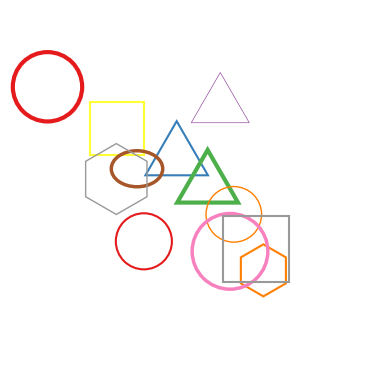[{"shape": "circle", "thickness": 1.5, "radius": 0.36, "center": [0.374, 0.373]}, {"shape": "circle", "thickness": 3, "radius": 0.45, "center": [0.123, 0.775]}, {"shape": "triangle", "thickness": 1.5, "radius": 0.47, "center": [0.459, 0.592]}, {"shape": "triangle", "thickness": 3, "radius": 0.46, "center": [0.539, 0.519]}, {"shape": "triangle", "thickness": 0.5, "radius": 0.44, "center": [0.572, 0.725]}, {"shape": "circle", "thickness": 1, "radius": 0.36, "center": [0.607, 0.443]}, {"shape": "hexagon", "thickness": 1.5, "radius": 0.34, "center": [0.684, 0.298]}, {"shape": "square", "thickness": 1.5, "radius": 0.35, "center": [0.304, 0.666]}, {"shape": "oval", "thickness": 2.5, "radius": 0.33, "center": [0.356, 0.562]}, {"shape": "circle", "thickness": 2.5, "radius": 0.49, "center": [0.597, 0.347]}, {"shape": "hexagon", "thickness": 1, "radius": 0.46, "center": [0.302, 0.535]}, {"shape": "square", "thickness": 1.5, "radius": 0.43, "center": [0.665, 0.354]}]